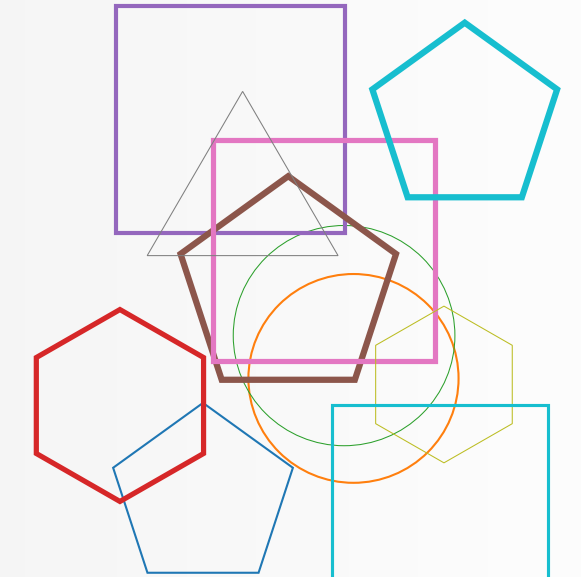[{"shape": "pentagon", "thickness": 1, "radius": 0.81, "center": [0.349, 0.139]}, {"shape": "circle", "thickness": 1, "radius": 0.9, "center": [0.608, 0.344]}, {"shape": "circle", "thickness": 0.5, "radius": 0.95, "center": [0.592, 0.418]}, {"shape": "hexagon", "thickness": 2.5, "radius": 0.83, "center": [0.206, 0.297]}, {"shape": "square", "thickness": 2, "radius": 0.98, "center": [0.397, 0.792]}, {"shape": "pentagon", "thickness": 3, "radius": 0.97, "center": [0.496, 0.499]}, {"shape": "square", "thickness": 2.5, "radius": 0.95, "center": [0.557, 0.565]}, {"shape": "triangle", "thickness": 0.5, "radius": 0.95, "center": [0.417, 0.651]}, {"shape": "hexagon", "thickness": 0.5, "radius": 0.68, "center": [0.764, 0.333]}, {"shape": "square", "thickness": 1.5, "radius": 0.93, "center": [0.757, 0.112]}, {"shape": "pentagon", "thickness": 3, "radius": 0.84, "center": [0.8, 0.793]}]